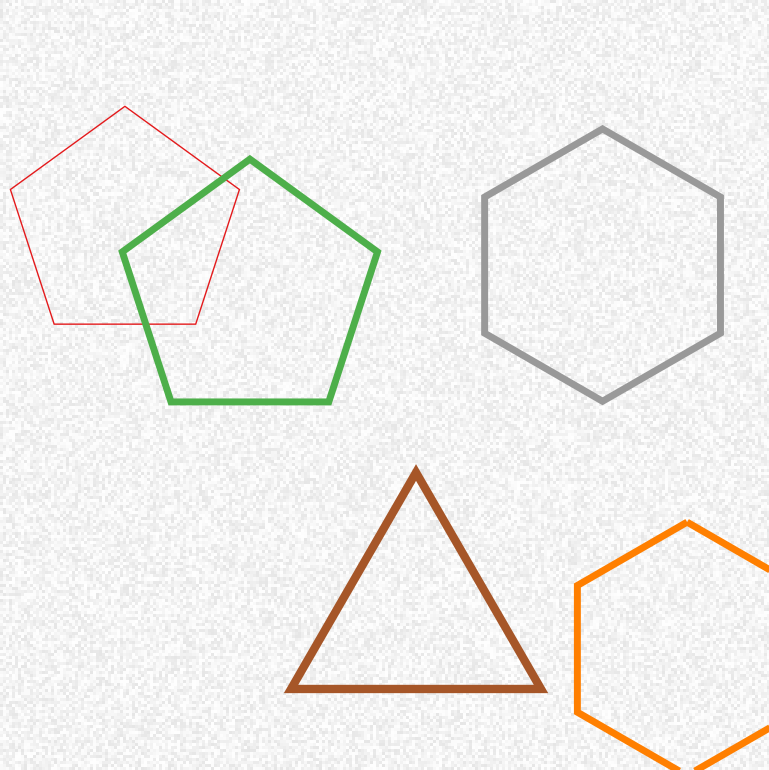[{"shape": "pentagon", "thickness": 0.5, "radius": 0.78, "center": [0.162, 0.706]}, {"shape": "pentagon", "thickness": 2.5, "radius": 0.87, "center": [0.325, 0.619]}, {"shape": "hexagon", "thickness": 2.5, "radius": 0.82, "center": [0.892, 0.157]}, {"shape": "triangle", "thickness": 3, "radius": 0.94, "center": [0.54, 0.199]}, {"shape": "hexagon", "thickness": 2.5, "radius": 0.88, "center": [0.783, 0.656]}]